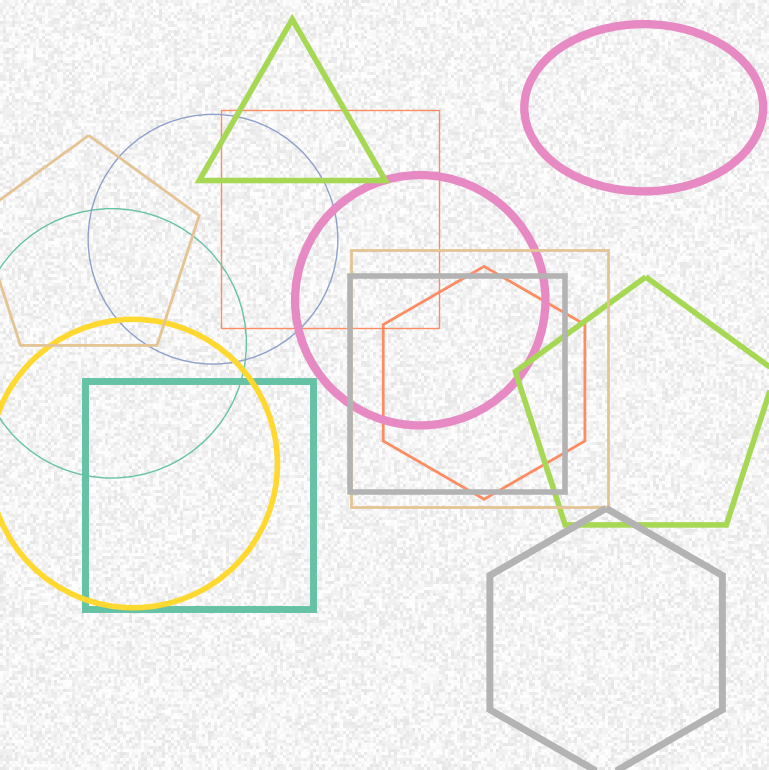[{"shape": "square", "thickness": 2.5, "radius": 0.74, "center": [0.259, 0.357]}, {"shape": "circle", "thickness": 0.5, "radius": 0.87, "center": [0.145, 0.554]}, {"shape": "hexagon", "thickness": 1, "radius": 0.76, "center": [0.629, 0.503]}, {"shape": "square", "thickness": 0.5, "radius": 0.71, "center": [0.429, 0.716]}, {"shape": "circle", "thickness": 0.5, "radius": 0.81, "center": [0.277, 0.689]}, {"shape": "oval", "thickness": 3, "radius": 0.78, "center": [0.836, 0.86]}, {"shape": "circle", "thickness": 3, "radius": 0.81, "center": [0.546, 0.61]}, {"shape": "triangle", "thickness": 2, "radius": 0.7, "center": [0.38, 0.835]}, {"shape": "pentagon", "thickness": 2, "radius": 0.89, "center": [0.839, 0.462]}, {"shape": "circle", "thickness": 2, "radius": 0.94, "center": [0.173, 0.398]}, {"shape": "pentagon", "thickness": 1, "radius": 0.75, "center": [0.115, 0.673]}, {"shape": "square", "thickness": 1, "radius": 0.83, "center": [0.623, 0.509]}, {"shape": "hexagon", "thickness": 2.5, "radius": 0.87, "center": [0.787, 0.166]}, {"shape": "square", "thickness": 2, "radius": 0.7, "center": [0.594, 0.501]}]